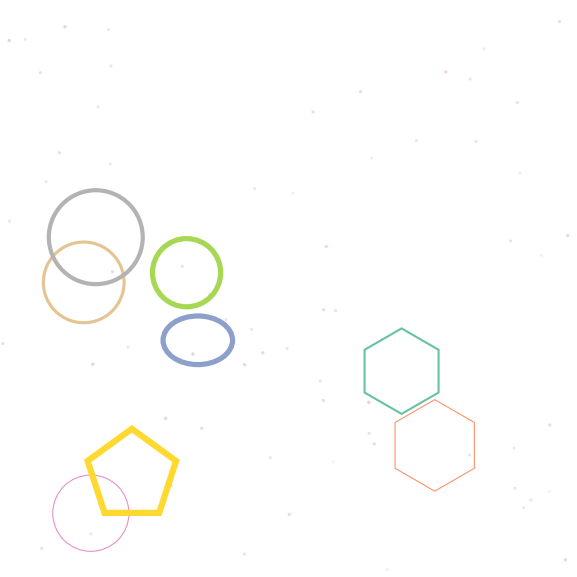[{"shape": "hexagon", "thickness": 1, "radius": 0.37, "center": [0.695, 0.356]}, {"shape": "hexagon", "thickness": 0.5, "radius": 0.4, "center": [0.753, 0.228]}, {"shape": "oval", "thickness": 2.5, "radius": 0.3, "center": [0.343, 0.41]}, {"shape": "circle", "thickness": 0.5, "radius": 0.33, "center": [0.157, 0.11]}, {"shape": "circle", "thickness": 2.5, "radius": 0.3, "center": [0.323, 0.527]}, {"shape": "pentagon", "thickness": 3, "radius": 0.4, "center": [0.228, 0.176]}, {"shape": "circle", "thickness": 1.5, "radius": 0.35, "center": [0.145, 0.51]}, {"shape": "circle", "thickness": 2, "radius": 0.41, "center": [0.166, 0.588]}]